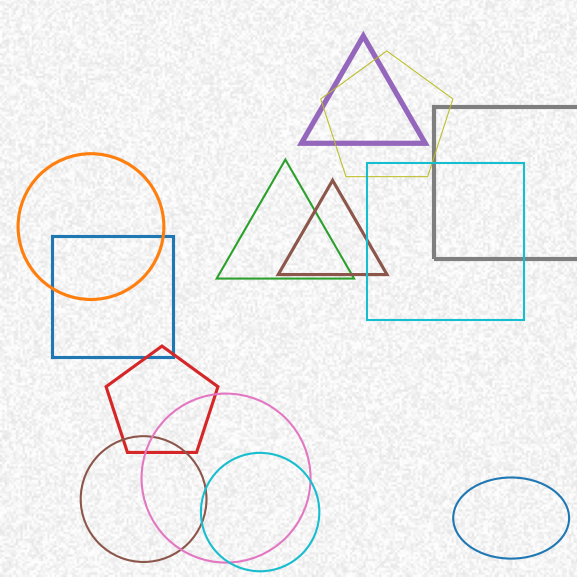[{"shape": "oval", "thickness": 1, "radius": 0.5, "center": [0.885, 0.102]}, {"shape": "square", "thickness": 1.5, "radius": 0.52, "center": [0.195, 0.486]}, {"shape": "circle", "thickness": 1.5, "radius": 0.63, "center": [0.158, 0.607]}, {"shape": "triangle", "thickness": 1, "radius": 0.69, "center": [0.494, 0.585]}, {"shape": "pentagon", "thickness": 1.5, "radius": 0.51, "center": [0.281, 0.298]}, {"shape": "triangle", "thickness": 2.5, "radius": 0.62, "center": [0.629, 0.813]}, {"shape": "circle", "thickness": 1, "radius": 0.54, "center": [0.249, 0.135]}, {"shape": "triangle", "thickness": 1.5, "radius": 0.54, "center": [0.576, 0.578]}, {"shape": "circle", "thickness": 1, "radius": 0.73, "center": [0.391, 0.171]}, {"shape": "square", "thickness": 2, "radius": 0.66, "center": [0.883, 0.683]}, {"shape": "pentagon", "thickness": 0.5, "radius": 0.6, "center": [0.67, 0.791]}, {"shape": "square", "thickness": 1, "radius": 0.68, "center": [0.772, 0.581]}, {"shape": "circle", "thickness": 1, "radius": 0.51, "center": [0.45, 0.112]}]